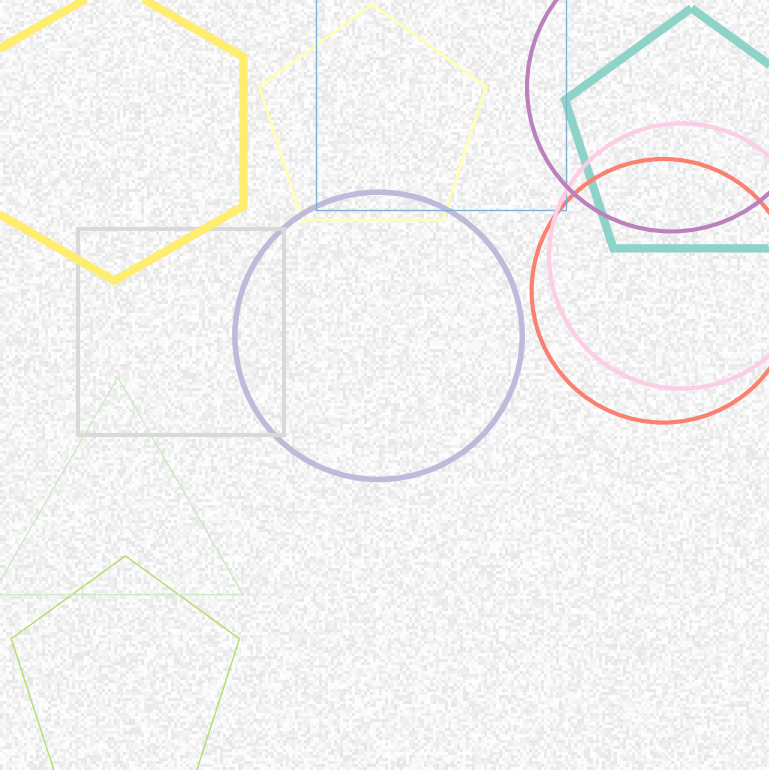[{"shape": "pentagon", "thickness": 3, "radius": 0.86, "center": [0.898, 0.817]}, {"shape": "pentagon", "thickness": 1, "radius": 0.77, "center": [0.484, 0.84]}, {"shape": "circle", "thickness": 2, "radius": 0.93, "center": [0.492, 0.564]}, {"shape": "circle", "thickness": 1.5, "radius": 0.86, "center": [0.862, 0.622]}, {"shape": "square", "thickness": 0.5, "radius": 0.81, "center": [0.572, 0.89]}, {"shape": "pentagon", "thickness": 0.5, "radius": 0.78, "center": [0.163, 0.122]}, {"shape": "circle", "thickness": 1.5, "radius": 0.86, "center": [0.885, 0.668]}, {"shape": "square", "thickness": 1.5, "radius": 0.67, "center": [0.235, 0.569]}, {"shape": "circle", "thickness": 1.5, "radius": 0.94, "center": [0.872, 0.887]}, {"shape": "triangle", "thickness": 0.5, "radius": 0.94, "center": [0.153, 0.322]}, {"shape": "hexagon", "thickness": 3, "radius": 0.97, "center": [0.149, 0.829]}]